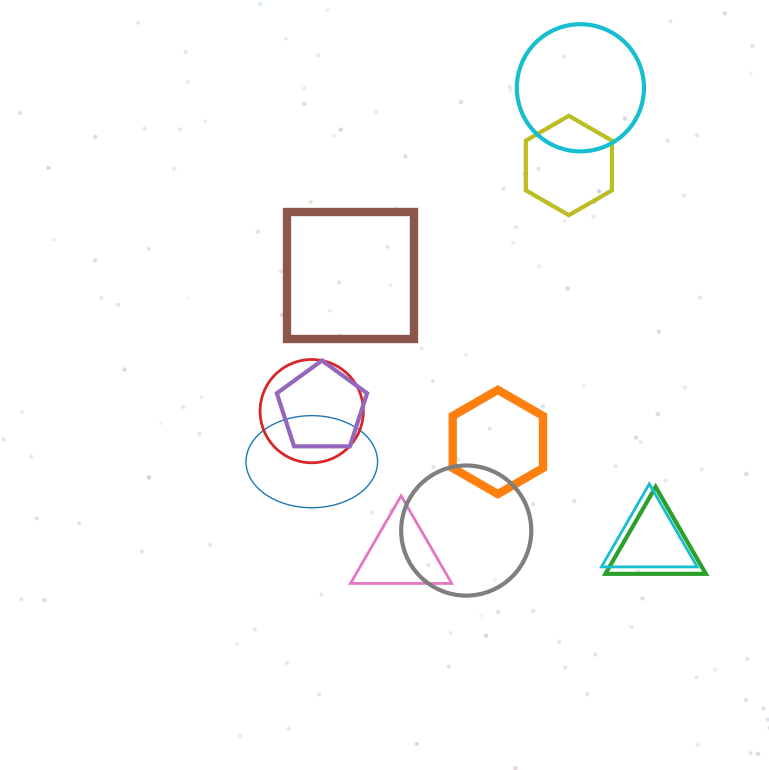[{"shape": "oval", "thickness": 0.5, "radius": 0.43, "center": [0.405, 0.4]}, {"shape": "hexagon", "thickness": 3, "radius": 0.34, "center": [0.647, 0.426]}, {"shape": "triangle", "thickness": 1.5, "radius": 0.38, "center": [0.851, 0.292]}, {"shape": "circle", "thickness": 1, "radius": 0.34, "center": [0.405, 0.466]}, {"shape": "pentagon", "thickness": 1.5, "radius": 0.31, "center": [0.418, 0.47]}, {"shape": "square", "thickness": 3, "radius": 0.41, "center": [0.455, 0.642]}, {"shape": "triangle", "thickness": 1, "radius": 0.38, "center": [0.521, 0.28]}, {"shape": "circle", "thickness": 1.5, "radius": 0.42, "center": [0.605, 0.311]}, {"shape": "hexagon", "thickness": 1.5, "radius": 0.32, "center": [0.739, 0.785]}, {"shape": "triangle", "thickness": 1, "radius": 0.36, "center": [0.843, 0.3]}, {"shape": "circle", "thickness": 1.5, "radius": 0.41, "center": [0.754, 0.886]}]